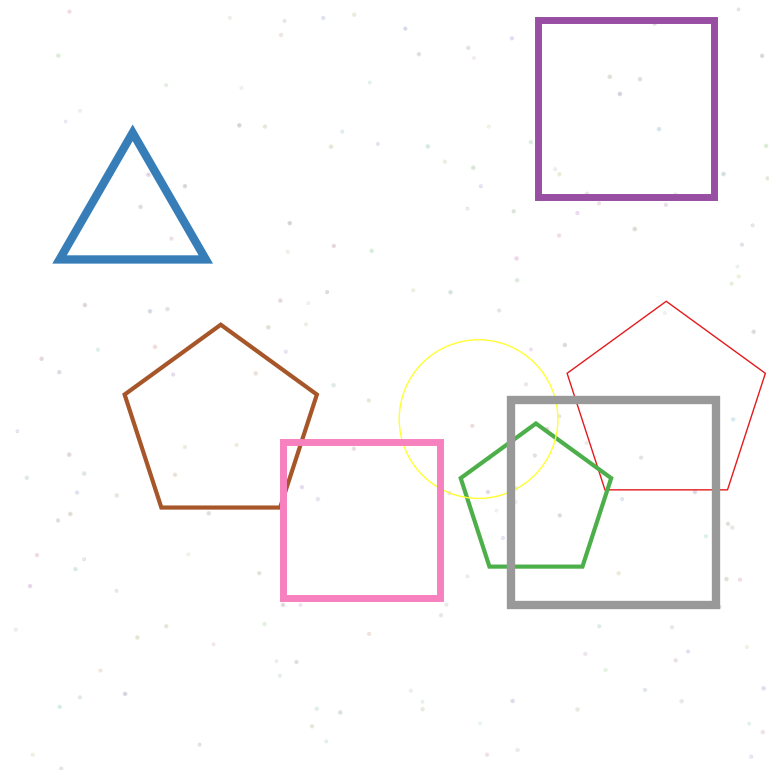[{"shape": "pentagon", "thickness": 0.5, "radius": 0.68, "center": [0.865, 0.473]}, {"shape": "triangle", "thickness": 3, "radius": 0.55, "center": [0.172, 0.718]}, {"shape": "pentagon", "thickness": 1.5, "radius": 0.51, "center": [0.696, 0.347]}, {"shape": "square", "thickness": 2.5, "radius": 0.57, "center": [0.813, 0.859]}, {"shape": "circle", "thickness": 0.5, "radius": 0.52, "center": [0.621, 0.456]}, {"shape": "pentagon", "thickness": 1.5, "radius": 0.66, "center": [0.287, 0.447]}, {"shape": "square", "thickness": 2.5, "radius": 0.51, "center": [0.469, 0.325]}, {"shape": "square", "thickness": 3, "radius": 0.66, "center": [0.797, 0.348]}]